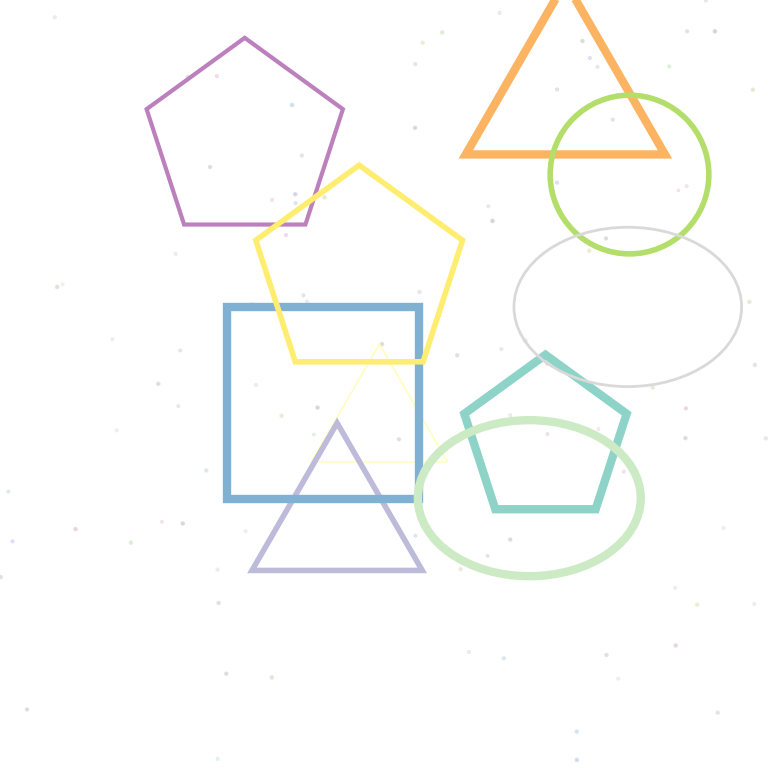[{"shape": "pentagon", "thickness": 3, "radius": 0.55, "center": [0.708, 0.428]}, {"shape": "triangle", "thickness": 0.5, "radius": 0.51, "center": [0.493, 0.451]}, {"shape": "triangle", "thickness": 2, "radius": 0.64, "center": [0.438, 0.323]}, {"shape": "square", "thickness": 3, "radius": 0.62, "center": [0.42, 0.477]}, {"shape": "triangle", "thickness": 3, "radius": 0.75, "center": [0.734, 0.874]}, {"shape": "circle", "thickness": 2, "radius": 0.52, "center": [0.818, 0.773]}, {"shape": "oval", "thickness": 1, "radius": 0.74, "center": [0.815, 0.601]}, {"shape": "pentagon", "thickness": 1.5, "radius": 0.67, "center": [0.318, 0.817]}, {"shape": "oval", "thickness": 3, "radius": 0.72, "center": [0.687, 0.353]}, {"shape": "pentagon", "thickness": 2, "radius": 0.71, "center": [0.466, 0.644]}]